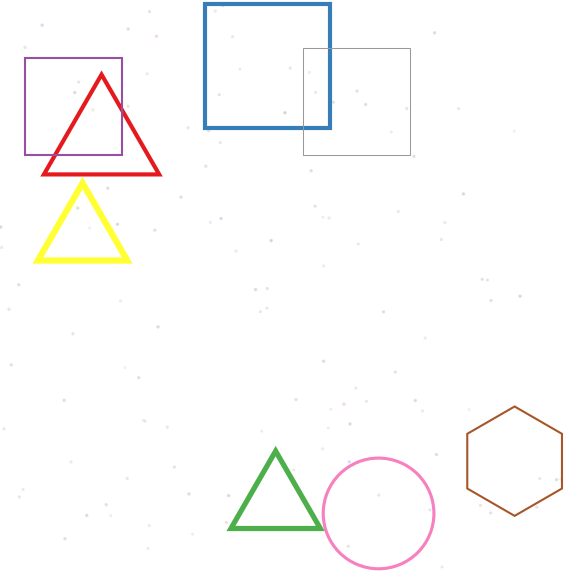[{"shape": "triangle", "thickness": 2, "radius": 0.58, "center": [0.176, 0.755]}, {"shape": "square", "thickness": 2, "radius": 0.54, "center": [0.463, 0.884]}, {"shape": "triangle", "thickness": 2.5, "radius": 0.45, "center": [0.477, 0.129]}, {"shape": "square", "thickness": 1, "radius": 0.42, "center": [0.127, 0.814]}, {"shape": "triangle", "thickness": 3, "radius": 0.45, "center": [0.143, 0.593]}, {"shape": "hexagon", "thickness": 1, "radius": 0.47, "center": [0.891, 0.201]}, {"shape": "circle", "thickness": 1.5, "radius": 0.48, "center": [0.656, 0.11]}, {"shape": "square", "thickness": 0.5, "radius": 0.46, "center": [0.618, 0.823]}]